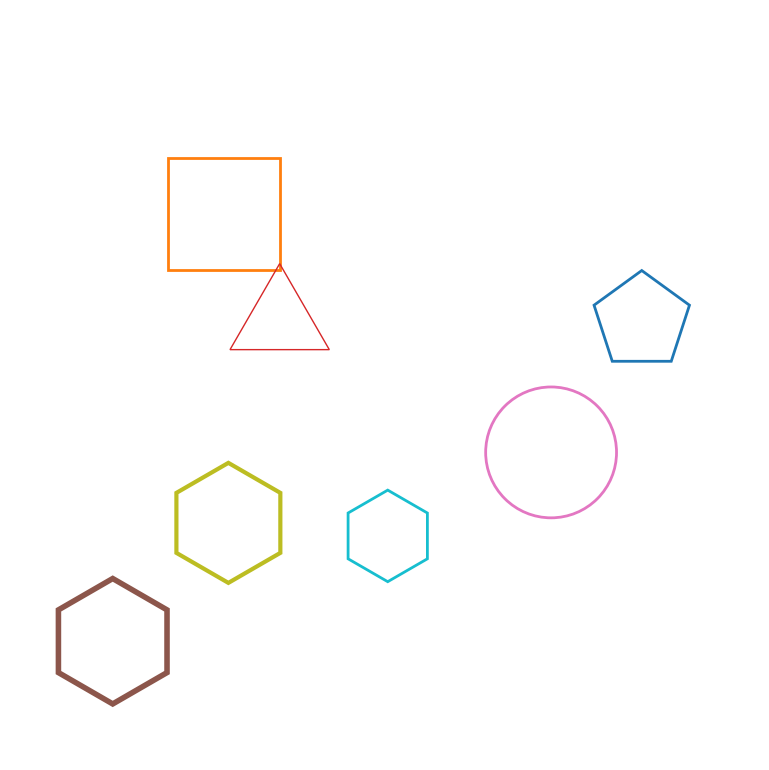[{"shape": "pentagon", "thickness": 1, "radius": 0.33, "center": [0.833, 0.584]}, {"shape": "square", "thickness": 1, "radius": 0.36, "center": [0.291, 0.722]}, {"shape": "triangle", "thickness": 0.5, "radius": 0.37, "center": [0.363, 0.583]}, {"shape": "hexagon", "thickness": 2, "radius": 0.41, "center": [0.146, 0.167]}, {"shape": "circle", "thickness": 1, "radius": 0.42, "center": [0.716, 0.412]}, {"shape": "hexagon", "thickness": 1.5, "radius": 0.39, "center": [0.297, 0.321]}, {"shape": "hexagon", "thickness": 1, "radius": 0.3, "center": [0.504, 0.304]}]